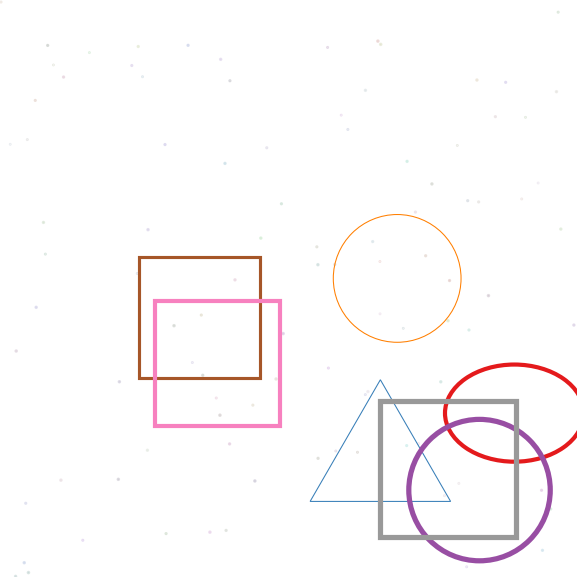[{"shape": "oval", "thickness": 2, "radius": 0.6, "center": [0.891, 0.284]}, {"shape": "triangle", "thickness": 0.5, "radius": 0.7, "center": [0.659, 0.201]}, {"shape": "circle", "thickness": 2.5, "radius": 0.61, "center": [0.83, 0.15]}, {"shape": "circle", "thickness": 0.5, "radius": 0.55, "center": [0.688, 0.517]}, {"shape": "square", "thickness": 1.5, "radius": 0.52, "center": [0.345, 0.449]}, {"shape": "square", "thickness": 2, "radius": 0.54, "center": [0.377, 0.37]}, {"shape": "square", "thickness": 2.5, "radius": 0.59, "center": [0.775, 0.187]}]